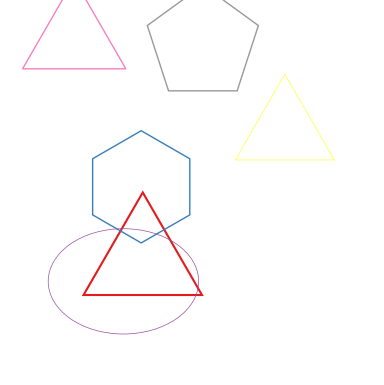[{"shape": "triangle", "thickness": 1.5, "radius": 0.89, "center": [0.371, 0.323]}, {"shape": "hexagon", "thickness": 1, "radius": 0.73, "center": [0.367, 0.515]}, {"shape": "oval", "thickness": 0.5, "radius": 0.98, "center": [0.321, 0.269]}, {"shape": "triangle", "thickness": 0.5, "radius": 0.74, "center": [0.74, 0.659]}, {"shape": "triangle", "thickness": 1, "radius": 0.77, "center": [0.193, 0.899]}, {"shape": "pentagon", "thickness": 1, "radius": 0.76, "center": [0.527, 0.887]}]